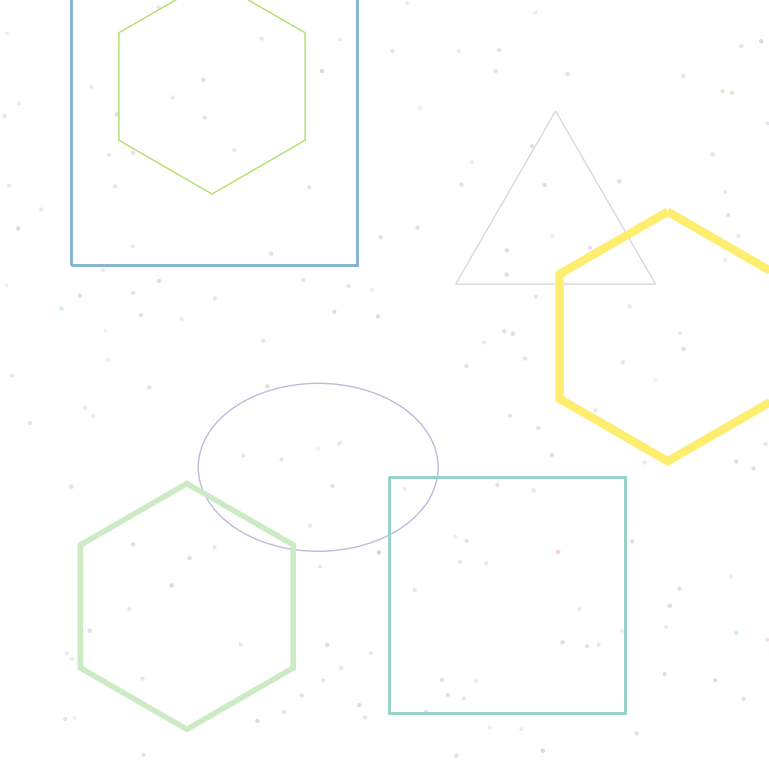[{"shape": "square", "thickness": 1, "radius": 0.77, "center": [0.659, 0.227]}, {"shape": "oval", "thickness": 0.5, "radius": 0.78, "center": [0.413, 0.393]}, {"shape": "square", "thickness": 1, "radius": 0.93, "center": [0.278, 0.842]}, {"shape": "hexagon", "thickness": 0.5, "radius": 0.7, "center": [0.275, 0.888]}, {"shape": "triangle", "thickness": 0.5, "radius": 0.75, "center": [0.722, 0.706]}, {"shape": "hexagon", "thickness": 2, "radius": 0.8, "center": [0.243, 0.212]}, {"shape": "hexagon", "thickness": 3, "radius": 0.81, "center": [0.867, 0.563]}]